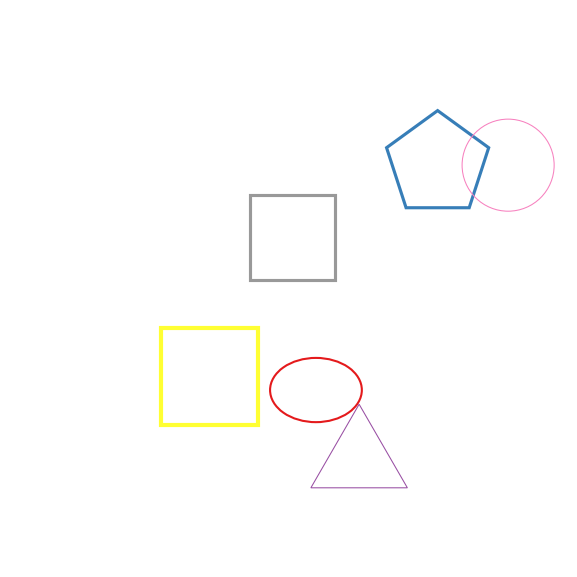[{"shape": "oval", "thickness": 1, "radius": 0.4, "center": [0.547, 0.324]}, {"shape": "pentagon", "thickness": 1.5, "radius": 0.46, "center": [0.758, 0.715]}, {"shape": "triangle", "thickness": 0.5, "radius": 0.48, "center": [0.622, 0.203]}, {"shape": "square", "thickness": 2, "radius": 0.42, "center": [0.363, 0.347]}, {"shape": "circle", "thickness": 0.5, "radius": 0.4, "center": [0.88, 0.713]}, {"shape": "square", "thickness": 1.5, "radius": 0.37, "center": [0.506, 0.588]}]